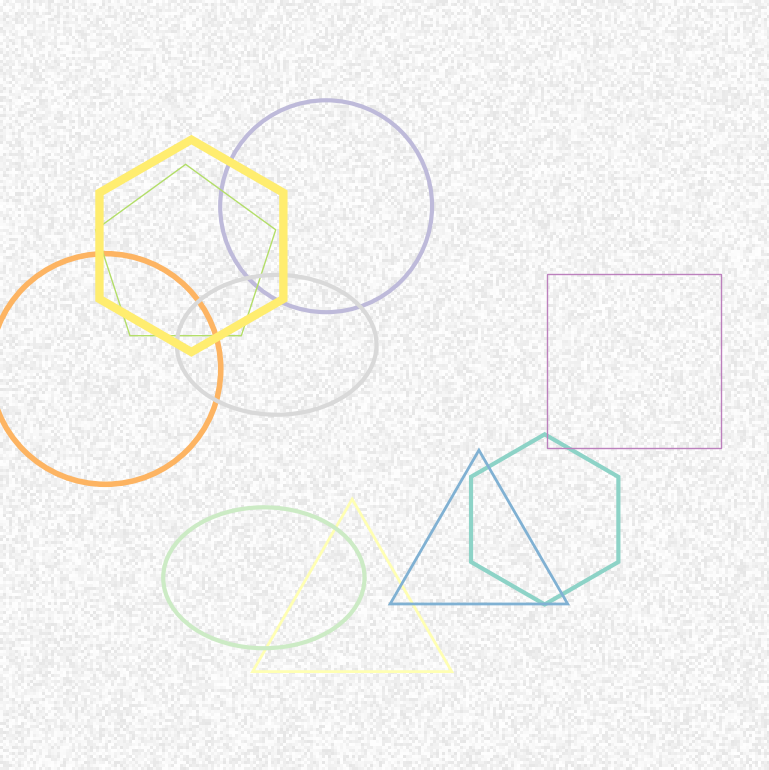[{"shape": "hexagon", "thickness": 1.5, "radius": 0.55, "center": [0.707, 0.325]}, {"shape": "triangle", "thickness": 1, "radius": 0.75, "center": [0.457, 0.202]}, {"shape": "circle", "thickness": 1.5, "radius": 0.69, "center": [0.424, 0.732]}, {"shape": "triangle", "thickness": 1, "radius": 0.67, "center": [0.622, 0.282]}, {"shape": "circle", "thickness": 2, "radius": 0.75, "center": [0.137, 0.521]}, {"shape": "pentagon", "thickness": 0.5, "radius": 0.62, "center": [0.241, 0.664]}, {"shape": "oval", "thickness": 1.5, "radius": 0.65, "center": [0.359, 0.552]}, {"shape": "square", "thickness": 0.5, "radius": 0.56, "center": [0.823, 0.531]}, {"shape": "oval", "thickness": 1.5, "radius": 0.65, "center": [0.343, 0.25]}, {"shape": "hexagon", "thickness": 3, "radius": 0.69, "center": [0.249, 0.681]}]